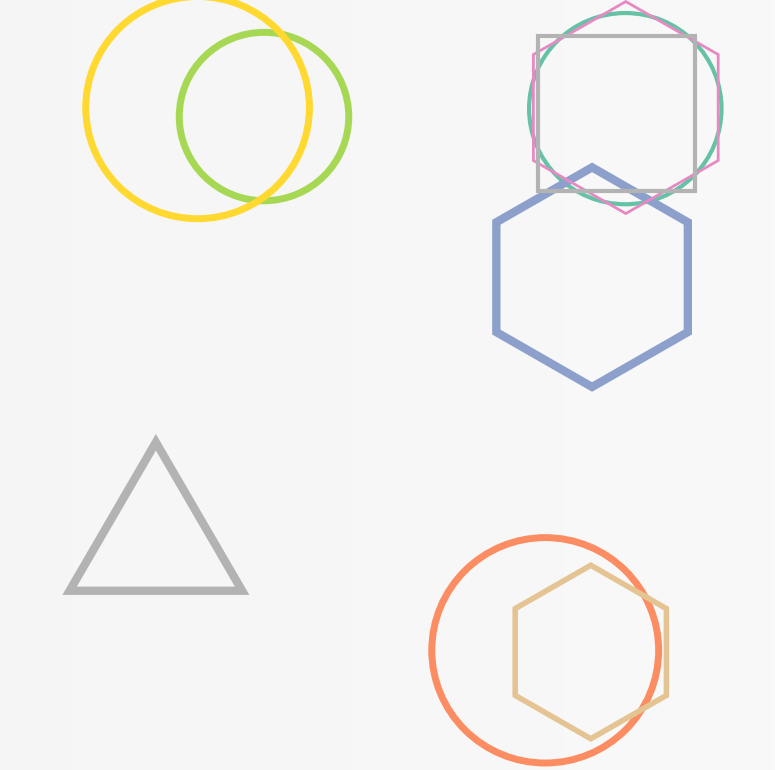[{"shape": "circle", "thickness": 1.5, "radius": 0.62, "center": [0.807, 0.859]}, {"shape": "circle", "thickness": 2.5, "radius": 0.73, "center": [0.704, 0.155]}, {"shape": "hexagon", "thickness": 3, "radius": 0.71, "center": [0.764, 0.64]}, {"shape": "hexagon", "thickness": 1, "radius": 0.69, "center": [0.807, 0.86]}, {"shape": "circle", "thickness": 2.5, "radius": 0.55, "center": [0.341, 0.849]}, {"shape": "circle", "thickness": 2.5, "radius": 0.72, "center": [0.255, 0.86]}, {"shape": "hexagon", "thickness": 2, "radius": 0.56, "center": [0.762, 0.153]}, {"shape": "triangle", "thickness": 3, "radius": 0.64, "center": [0.201, 0.297]}, {"shape": "square", "thickness": 1.5, "radius": 0.5, "center": [0.795, 0.853]}]